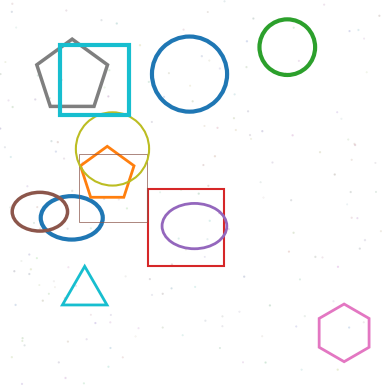[{"shape": "circle", "thickness": 3, "radius": 0.49, "center": [0.492, 0.808]}, {"shape": "oval", "thickness": 3, "radius": 0.4, "center": [0.186, 0.434]}, {"shape": "pentagon", "thickness": 2, "radius": 0.37, "center": [0.279, 0.547]}, {"shape": "circle", "thickness": 3, "radius": 0.36, "center": [0.746, 0.877]}, {"shape": "square", "thickness": 1.5, "radius": 0.5, "center": [0.483, 0.409]}, {"shape": "oval", "thickness": 2, "radius": 0.42, "center": [0.505, 0.413]}, {"shape": "oval", "thickness": 2.5, "radius": 0.36, "center": [0.104, 0.45]}, {"shape": "square", "thickness": 0.5, "radius": 0.45, "center": [0.294, 0.512]}, {"shape": "hexagon", "thickness": 2, "radius": 0.37, "center": [0.894, 0.135]}, {"shape": "pentagon", "thickness": 2.5, "radius": 0.48, "center": [0.187, 0.802]}, {"shape": "circle", "thickness": 1.5, "radius": 0.48, "center": [0.292, 0.613]}, {"shape": "square", "thickness": 3, "radius": 0.45, "center": [0.246, 0.792]}, {"shape": "triangle", "thickness": 2, "radius": 0.33, "center": [0.22, 0.241]}]